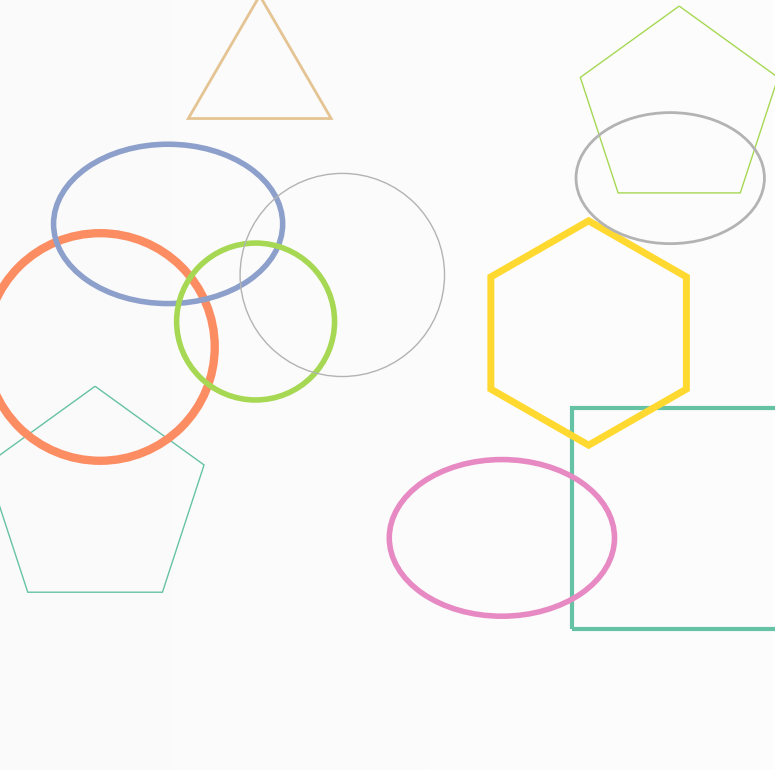[{"shape": "square", "thickness": 1.5, "radius": 0.72, "center": [0.881, 0.327]}, {"shape": "pentagon", "thickness": 0.5, "radius": 0.74, "center": [0.123, 0.35]}, {"shape": "circle", "thickness": 3, "radius": 0.74, "center": [0.129, 0.549]}, {"shape": "oval", "thickness": 2, "radius": 0.74, "center": [0.217, 0.709]}, {"shape": "oval", "thickness": 2, "radius": 0.73, "center": [0.648, 0.301]}, {"shape": "pentagon", "thickness": 0.5, "radius": 0.67, "center": [0.876, 0.858]}, {"shape": "circle", "thickness": 2, "radius": 0.51, "center": [0.33, 0.582]}, {"shape": "hexagon", "thickness": 2.5, "radius": 0.73, "center": [0.76, 0.568]}, {"shape": "triangle", "thickness": 1, "radius": 0.53, "center": [0.335, 0.899]}, {"shape": "oval", "thickness": 1, "radius": 0.61, "center": [0.865, 0.769]}, {"shape": "circle", "thickness": 0.5, "radius": 0.66, "center": [0.442, 0.643]}]